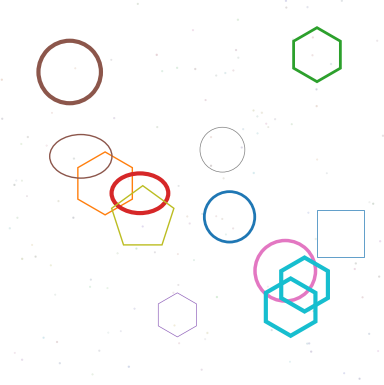[{"shape": "circle", "thickness": 2, "radius": 0.33, "center": [0.596, 0.437]}, {"shape": "square", "thickness": 0.5, "radius": 0.31, "center": [0.884, 0.394]}, {"shape": "hexagon", "thickness": 1, "radius": 0.41, "center": [0.273, 0.524]}, {"shape": "hexagon", "thickness": 2, "radius": 0.35, "center": [0.823, 0.858]}, {"shape": "oval", "thickness": 3, "radius": 0.37, "center": [0.363, 0.498]}, {"shape": "hexagon", "thickness": 0.5, "radius": 0.29, "center": [0.461, 0.182]}, {"shape": "circle", "thickness": 3, "radius": 0.41, "center": [0.181, 0.813]}, {"shape": "oval", "thickness": 1, "radius": 0.4, "center": [0.21, 0.594]}, {"shape": "circle", "thickness": 2.5, "radius": 0.39, "center": [0.741, 0.297]}, {"shape": "circle", "thickness": 0.5, "radius": 0.29, "center": [0.578, 0.611]}, {"shape": "pentagon", "thickness": 1, "radius": 0.42, "center": [0.371, 0.433]}, {"shape": "hexagon", "thickness": 3, "radius": 0.37, "center": [0.755, 0.202]}, {"shape": "hexagon", "thickness": 3, "radius": 0.35, "center": [0.791, 0.261]}]